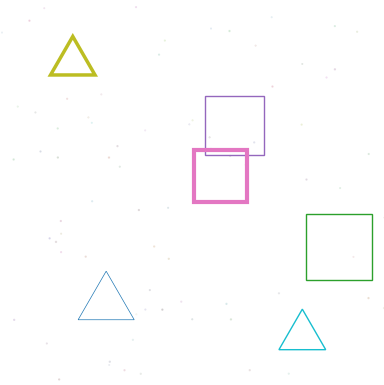[{"shape": "triangle", "thickness": 0.5, "radius": 0.42, "center": [0.276, 0.212]}, {"shape": "square", "thickness": 1, "radius": 0.43, "center": [0.88, 0.358]}, {"shape": "square", "thickness": 1, "radius": 0.38, "center": [0.61, 0.673]}, {"shape": "square", "thickness": 3, "radius": 0.34, "center": [0.573, 0.543]}, {"shape": "triangle", "thickness": 2.5, "radius": 0.33, "center": [0.189, 0.839]}, {"shape": "triangle", "thickness": 1, "radius": 0.35, "center": [0.785, 0.127]}]